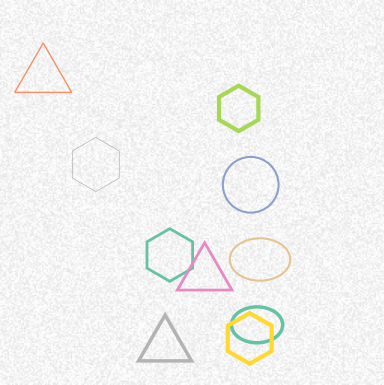[{"shape": "oval", "thickness": 2.5, "radius": 0.33, "center": [0.668, 0.156]}, {"shape": "hexagon", "thickness": 2, "radius": 0.34, "center": [0.441, 0.338]}, {"shape": "triangle", "thickness": 1, "radius": 0.43, "center": [0.112, 0.803]}, {"shape": "circle", "thickness": 1.5, "radius": 0.36, "center": [0.651, 0.52]}, {"shape": "triangle", "thickness": 2, "radius": 0.41, "center": [0.532, 0.288]}, {"shape": "hexagon", "thickness": 3, "radius": 0.3, "center": [0.62, 0.718]}, {"shape": "hexagon", "thickness": 3, "radius": 0.33, "center": [0.649, 0.121]}, {"shape": "oval", "thickness": 1.5, "radius": 0.39, "center": [0.675, 0.326]}, {"shape": "triangle", "thickness": 2.5, "radius": 0.4, "center": [0.429, 0.102]}, {"shape": "hexagon", "thickness": 0.5, "radius": 0.35, "center": [0.249, 0.573]}]